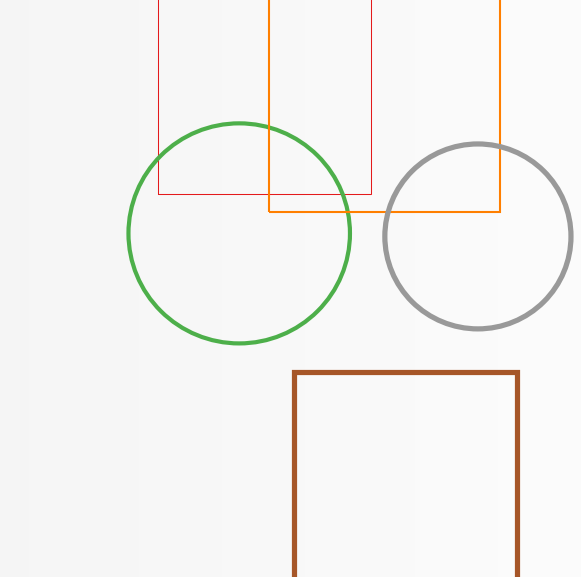[{"shape": "square", "thickness": 0.5, "radius": 0.92, "center": [0.455, 0.846]}, {"shape": "circle", "thickness": 2, "radius": 0.95, "center": [0.412, 0.595]}, {"shape": "square", "thickness": 1, "radius": 0.99, "center": [0.661, 0.83]}, {"shape": "square", "thickness": 2.5, "radius": 0.96, "center": [0.697, 0.164]}, {"shape": "circle", "thickness": 2.5, "radius": 0.8, "center": [0.822, 0.59]}]